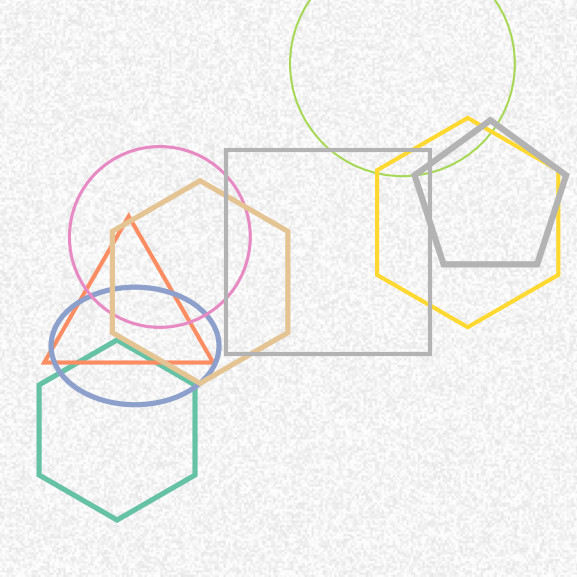[{"shape": "hexagon", "thickness": 2.5, "radius": 0.78, "center": [0.203, 0.255]}, {"shape": "triangle", "thickness": 2, "radius": 0.84, "center": [0.223, 0.456]}, {"shape": "oval", "thickness": 2.5, "radius": 0.73, "center": [0.234, 0.4]}, {"shape": "circle", "thickness": 1.5, "radius": 0.78, "center": [0.277, 0.589]}, {"shape": "circle", "thickness": 1, "radius": 0.97, "center": [0.697, 0.889]}, {"shape": "hexagon", "thickness": 2, "radius": 0.91, "center": [0.81, 0.614]}, {"shape": "hexagon", "thickness": 2.5, "radius": 0.88, "center": [0.347, 0.511]}, {"shape": "pentagon", "thickness": 3, "radius": 0.69, "center": [0.849, 0.653]}, {"shape": "square", "thickness": 2, "radius": 0.88, "center": [0.568, 0.563]}]